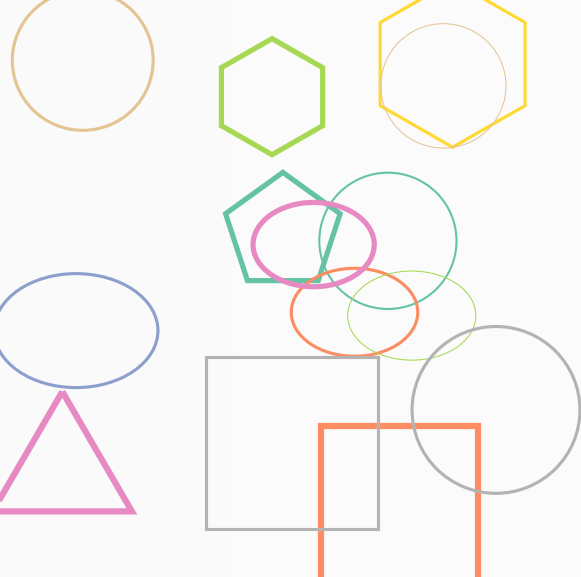[{"shape": "pentagon", "thickness": 2.5, "radius": 0.52, "center": [0.487, 0.597]}, {"shape": "circle", "thickness": 1, "radius": 0.59, "center": [0.667, 0.582]}, {"shape": "square", "thickness": 3, "radius": 0.68, "center": [0.687, 0.126]}, {"shape": "oval", "thickness": 1.5, "radius": 0.54, "center": [0.61, 0.458]}, {"shape": "oval", "thickness": 1.5, "radius": 0.7, "center": [0.131, 0.427]}, {"shape": "triangle", "thickness": 3, "radius": 0.69, "center": [0.107, 0.183]}, {"shape": "oval", "thickness": 2.5, "radius": 0.52, "center": [0.54, 0.576]}, {"shape": "hexagon", "thickness": 2.5, "radius": 0.5, "center": [0.468, 0.832]}, {"shape": "oval", "thickness": 0.5, "radius": 0.55, "center": [0.708, 0.453]}, {"shape": "hexagon", "thickness": 1.5, "radius": 0.72, "center": [0.779, 0.888]}, {"shape": "circle", "thickness": 1.5, "radius": 0.61, "center": [0.142, 0.895]}, {"shape": "circle", "thickness": 0.5, "radius": 0.54, "center": [0.763, 0.85]}, {"shape": "circle", "thickness": 1.5, "radius": 0.72, "center": [0.853, 0.289]}, {"shape": "square", "thickness": 1.5, "radius": 0.74, "center": [0.503, 0.232]}]